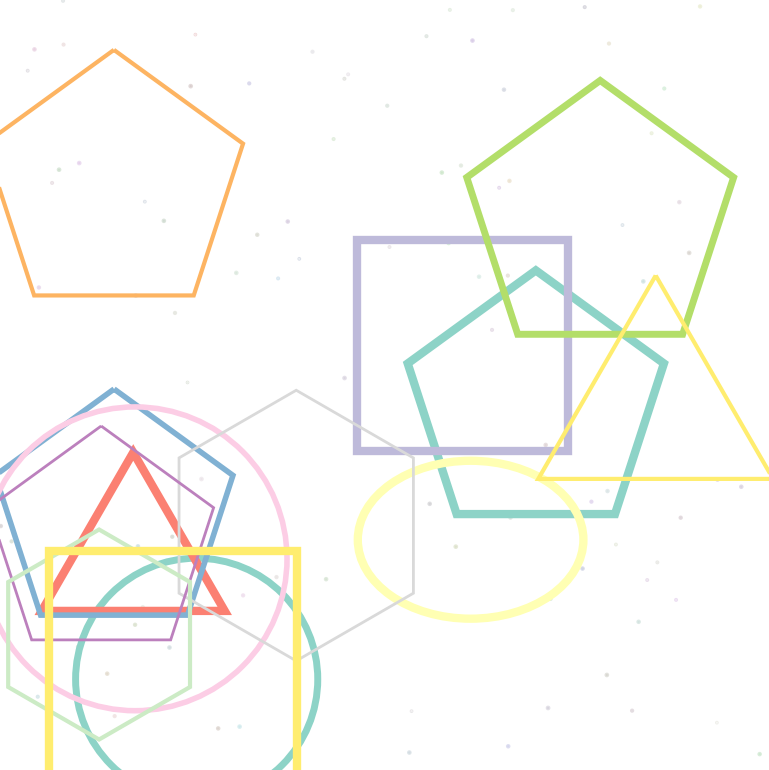[{"shape": "pentagon", "thickness": 3, "radius": 0.87, "center": [0.696, 0.474]}, {"shape": "circle", "thickness": 2.5, "radius": 0.79, "center": [0.255, 0.118]}, {"shape": "oval", "thickness": 3, "radius": 0.73, "center": [0.611, 0.299]}, {"shape": "square", "thickness": 3, "radius": 0.68, "center": [0.601, 0.552]}, {"shape": "triangle", "thickness": 3, "radius": 0.69, "center": [0.173, 0.275]}, {"shape": "pentagon", "thickness": 2, "radius": 0.81, "center": [0.148, 0.332]}, {"shape": "pentagon", "thickness": 1.5, "radius": 0.88, "center": [0.148, 0.759]}, {"shape": "pentagon", "thickness": 2.5, "radius": 0.91, "center": [0.779, 0.713]}, {"shape": "circle", "thickness": 2, "radius": 0.99, "center": [0.175, 0.274]}, {"shape": "hexagon", "thickness": 1, "radius": 0.88, "center": [0.385, 0.317]}, {"shape": "pentagon", "thickness": 1, "radius": 0.77, "center": [0.131, 0.293]}, {"shape": "hexagon", "thickness": 1.5, "radius": 0.68, "center": [0.129, 0.176]}, {"shape": "triangle", "thickness": 1.5, "radius": 0.88, "center": [0.852, 0.466]}, {"shape": "square", "thickness": 3, "radius": 0.81, "center": [0.224, 0.124]}]